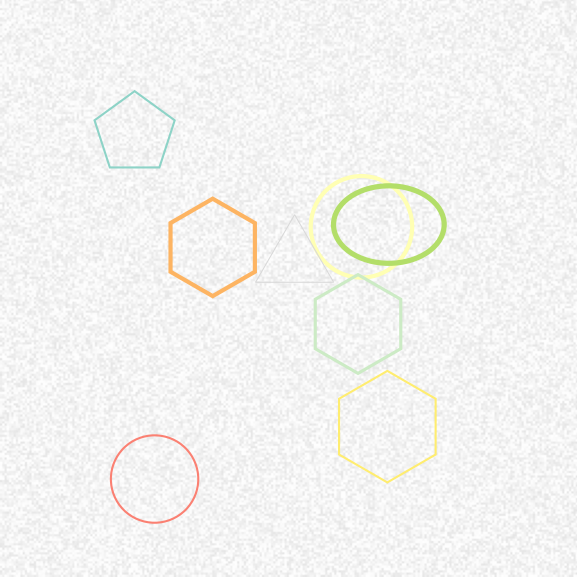[{"shape": "pentagon", "thickness": 1, "radius": 0.37, "center": [0.233, 0.768]}, {"shape": "circle", "thickness": 2, "radius": 0.44, "center": [0.626, 0.606]}, {"shape": "circle", "thickness": 1, "radius": 0.38, "center": [0.268, 0.17]}, {"shape": "hexagon", "thickness": 2, "radius": 0.42, "center": [0.368, 0.571]}, {"shape": "oval", "thickness": 2.5, "radius": 0.48, "center": [0.673, 0.61]}, {"shape": "triangle", "thickness": 0.5, "radius": 0.39, "center": [0.51, 0.549]}, {"shape": "hexagon", "thickness": 1.5, "radius": 0.43, "center": [0.62, 0.438]}, {"shape": "hexagon", "thickness": 1, "radius": 0.48, "center": [0.671, 0.26]}]